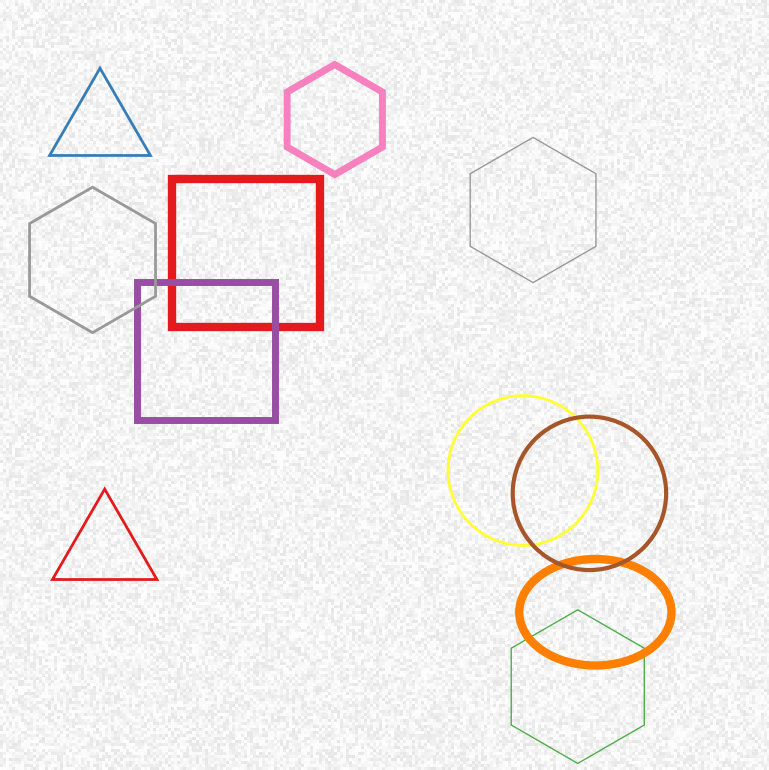[{"shape": "triangle", "thickness": 1, "radius": 0.39, "center": [0.136, 0.287]}, {"shape": "square", "thickness": 3, "radius": 0.48, "center": [0.32, 0.672]}, {"shape": "triangle", "thickness": 1, "radius": 0.38, "center": [0.13, 0.836]}, {"shape": "hexagon", "thickness": 0.5, "radius": 0.5, "center": [0.75, 0.108]}, {"shape": "square", "thickness": 2.5, "radius": 0.45, "center": [0.268, 0.544]}, {"shape": "oval", "thickness": 3, "radius": 0.49, "center": [0.773, 0.205]}, {"shape": "circle", "thickness": 1, "radius": 0.49, "center": [0.679, 0.389]}, {"shape": "circle", "thickness": 1.5, "radius": 0.5, "center": [0.766, 0.359]}, {"shape": "hexagon", "thickness": 2.5, "radius": 0.36, "center": [0.435, 0.845]}, {"shape": "hexagon", "thickness": 1, "radius": 0.47, "center": [0.12, 0.662]}, {"shape": "hexagon", "thickness": 0.5, "radius": 0.47, "center": [0.692, 0.727]}]